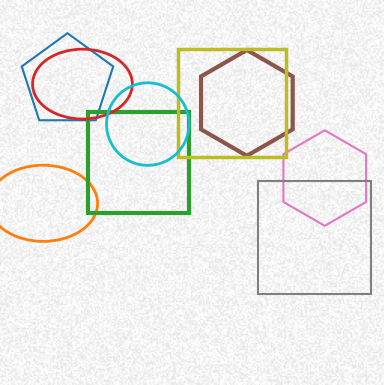[{"shape": "pentagon", "thickness": 1.5, "radius": 0.62, "center": [0.175, 0.789]}, {"shape": "oval", "thickness": 2, "radius": 0.71, "center": [0.112, 0.472]}, {"shape": "square", "thickness": 3, "radius": 0.66, "center": [0.361, 0.579]}, {"shape": "oval", "thickness": 2, "radius": 0.65, "center": [0.214, 0.782]}, {"shape": "hexagon", "thickness": 3, "radius": 0.69, "center": [0.641, 0.733]}, {"shape": "hexagon", "thickness": 1.5, "radius": 0.62, "center": [0.844, 0.538]}, {"shape": "square", "thickness": 1.5, "radius": 0.74, "center": [0.817, 0.383]}, {"shape": "square", "thickness": 2.5, "radius": 0.7, "center": [0.602, 0.733]}, {"shape": "circle", "thickness": 2, "radius": 0.54, "center": [0.384, 0.678]}]